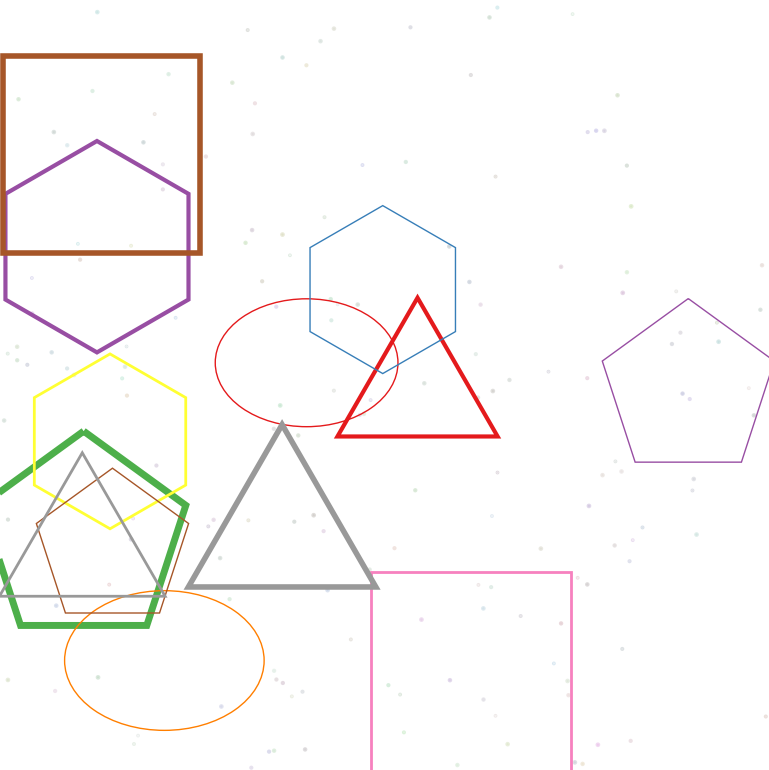[{"shape": "oval", "thickness": 0.5, "radius": 0.59, "center": [0.398, 0.529]}, {"shape": "triangle", "thickness": 1.5, "radius": 0.6, "center": [0.542, 0.493]}, {"shape": "hexagon", "thickness": 0.5, "radius": 0.55, "center": [0.497, 0.624]}, {"shape": "pentagon", "thickness": 2.5, "radius": 0.7, "center": [0.109, 0.301]}, {"shape": "pentagon", "thickness": 0.5, "radius": 0.59, "center": [0.894, 0.495]}, {"shape": "hexagon", "thickness": 1.5, "radius": 0.69, "center": [0.126, 0.68]}, {"shape": "oval", "thickness": 0.5, "radius": 0.65, "center": [0.213, 0.142]}, {"shape": "hexagon", "thickness": 1, "radius": 0.57, "center": [0.143, 0.427]}, {"shape": "pentagon", "thickness": 0.5, "radius": 0.52, "center": [0.146, 0.288]}, {"shape": "square", "thickness": 2, "radius": 0.64, "center": [0.132, 0.8]}, {"shape": "square", "thickness": 1, "radius": 0.65, "center": [0.612, 0.127]}, {"shape": "triangle", "thickness": 1, "radius": 0.62, "center": [0.107, 0.288]}, {"shape": "triangle", "thickness": 2, "radius": 0.7, "center": [0.366, 0.308]}]